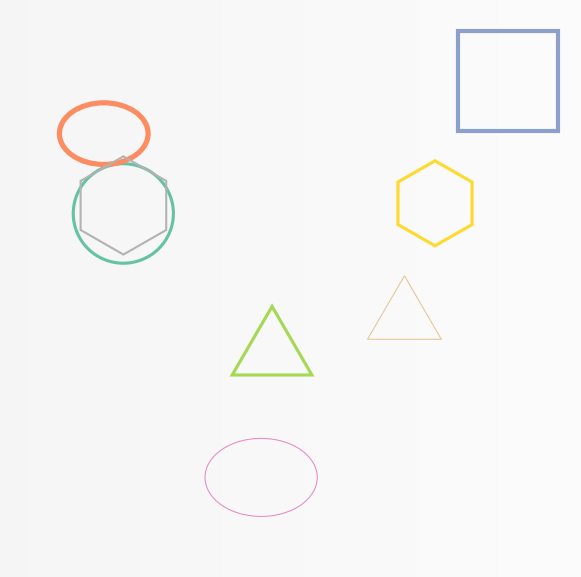[{"shape": "circle", "thickness": 1.5, "radius": 0.43, "center": [0.212, 0.629]}, {"shape": "oval", "thickness": 2.5, "radius": 0.38, "center": [0.179, 0.768]}, {"shape": "square", "thickness": 2, "radius": 0.43, "center": [0.874, 0.859]}, {"shape": "oval", "thickness": 0.5, "radius": 0.48, "center": [0.449, 0.172]}, {"shape": "triangle", "thickness": 1.5, "radius": 0.4, "center": [0.468, 0.389]}, {"shape": "hexagon", "thickness": 1.5, "radius": 0.37, "center": [0.748, 0.647]}, {"shape": "triangle", "thickness": 0.5, "radius": 0.37, "center": [0.696, 0.448]}, {"shape": "hexagon", "thickness": 1, "radius": 0.43, "center": [0.212, 0.643]}]